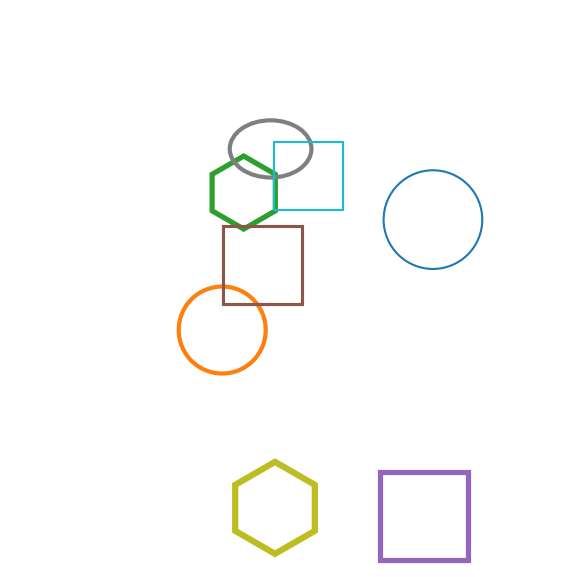[{"shape": "circle", "thickness": 1, "radius": 0.43, "center": [0.75, 0.619]}, {"shape": "circle", "thickness": 2, "radius": 0.38, "center": [0.385, 0.428]}, {"shape": "hexagon", "thickness": 2.5, "radius": 0.32, "center": [0.422, 0.666]}, {"shape": "square", "thickness": 2.5, "radius": 0.38, "center": [0.734, 0.106]}, {"shape": "square", "thickness": 1.5, "radius": 0.34, "center": [0.455, 0.54]}, {"shape": "oval", "thickness": 2, "radius": 0.35, "center": [0.469, 0.741]}, {"shape": "hexagon", "thickness": 3, "radius": 0.4, "center": [0.476, 0.12]}, {"shape": "square", "thickness": 1, "radius": 0.3, "center": [0.534, 0.695]}]